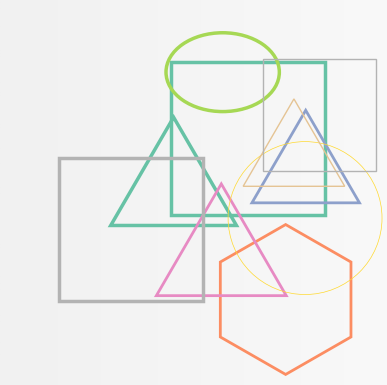[{"shape": "triangle", "thickness": 2.5, "radius": 0.94, "center": [0.448, 0.508]}, {"shape": "square", "thickness": 2.5, "radius": 0.99, "center": [0.64, 0.641]}, {"shape": "hexagon", "thickness": 2, "radius": 0.97, "center": [0.737, 0.222]}, {"shape": "triangle", "thickness": 2, "radius": 0.8, "center": [0.789, 0.553]}, {"shape": "triangle", "thickness": 2, "radius": 0.97, "center": [0.571, 0.329]}, {"shape": "oval", "thickness": 2.5, "radius": 0.73, "center": [0.575, 0.813]}, {"shape": "circle", "thickness": 0.5, "radius": 0.99, "center": [0.787, 0.434]}, {"shape": "triangle", "thickness": 1, "radius": 0.76, "center": [0.759, 0.592]}, {"shape": "square", "thickness": 2.5, "radius": 0.93, "center": [0.338, 0.404]}, {"shape": "square", "thickness": 1, "radius": 0.73, "center": [0.824, 0.701]}]